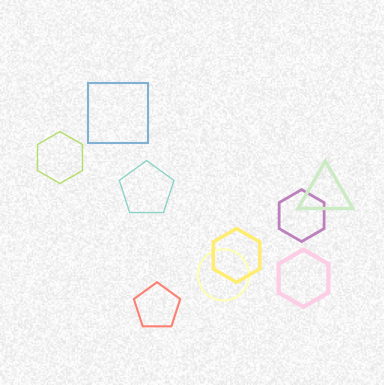[{"shape": "pentagon", "thickness": 1, "radius": 0.37, "center": [0.381, 0.508]}, {"shape": "circle", "thickness": 1.5, "radius": 0.33, "center": [0.58, 0.286]}, {"shape": "pentagon", "thickness": 1.5, "radius": 0.32, "center": [0.408, 0.204]}, {"shape": "square", "thickness": 1.5, "radius": 0.39, "center": [0.307, 0.706]}, {"shape": "hexagon", "thickness": 1, "radius": 0.34, "center": [0.156, 0.591]}, {"shape": "hexagon", "thickness": 3, "radius": 0.37, "center": [0.788, 0.277]}, {"shape": "hexagon", "thickness": 2, "radius": 0.34, "center": [0.783, 0.44]}, {"shape": "triangle", "thickness": 2.5, "radius": 0.41, "center": [0.845, 0.5]}, {"shape": "hexagon", "thickness": 2.5, "radius": 0.35, "center": [0.614, 0.337]}]